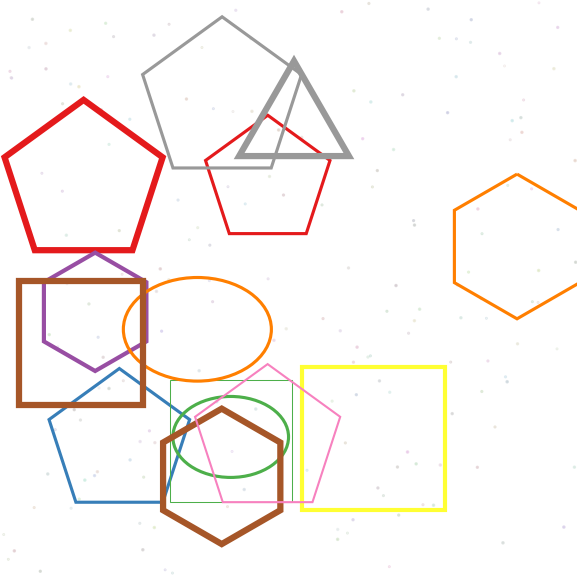[{"shape": "pentagon", "thickness": 1.5, "radius": 0.57, "center": [0.464, 0.686]}, {"shape": "pentagon", "thickness": 3, "radius": 0.72, "center": [0.145, 0.682]}, {"shape": "pentagon", "thickness": 1.5, "radius": 0.64, "center": [0.207, 0.233]}, {"shape": "oval", "thickness": 1.5, "radius": 0.5, "center": [0.399, 0.243]}, {"shape": "square", "thickness": 0.5, "radius": 0.53, "center": [0.4, 0.236]}, {"shape": "hexagon", "thickness": 2, "radius": 0.51, "center": [0.165, 0.459]}, {"shape": "hexagon", "thickness": 1.5, "radius": 0.63, "center": [0.895, 0.572]}, {"shape": "oval", "thickness": 1.5, "radius": 0.64, "center": [0.342, 0.429]}, {"shape": "square", "thickness": 2, "radius": 0.62, "center": [0.647, 0.239]}, {"shape": "hexagon", "thickness": 3, "radius": 0.59, "center": [0.384, 0.174]}, {"shape": "square", "thickness": 3, "radius": 0.54, "center": [0.14, 0.405]}, {"shape": "pentagon", "thickness": 1, "radius": 0.66, "center": [0.463, 0.237]}, {"shape": "pentagon", "thickness": 1.5, "radius": 0.72, "center": [0.385, 0.825]}, {"shape": "triangle", "thickness": 3, "radius": 0.55, "center": [0.509, 0.784]}]